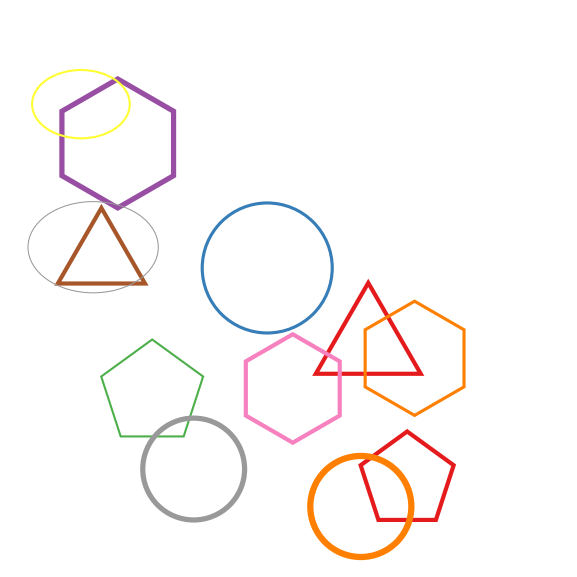[{"shape": "pentagon", "thickness": 2, "radius": 0.42, "center": [0.705, 0.167]}, {"shape": "triangle", "thickness": 2, "radius": 0.52, "center": [0.638, 0.404]}, {"shape": "circle", "thickness": 1.5, "radius": 0.56, "center": [0.463, 0.535]}, {"shape": "pentagon", "thickness": 1, "radius": 0.46, "center": [0.264, 0.318]}, {"shape": "hexagon", "thickness": 2.5, "radius": 0.56, "center": [0.204, 0.751]}, {"shape": "hexagon", "thickness": 1.5, "radius": 0.49, "center": [0.718, 0.379]}, {"shape": "circle", "thickness": 3, "radius": 0.44, "center": [0.625, 0.122]}, {"shape": "oval", "thickness": 1, "radius": 0.42, "center": [0.14, 0.819]}, {"shape": "triangle", "thickness": 2, "radius": 0.44, "center": [0.176, 0.552]}, {"shape": "hexagon", "thickness": 2, "radius": 0.47, "center": [0.507, 0.326]}, {"shape": "oval", "thickness": 0.5, "radius": 0.56, "center": [0.161, 0.571]}, {"shape": "circle", "thickness": 2.5, "radius": 0.44, "center": [0.335, 0.187]}]